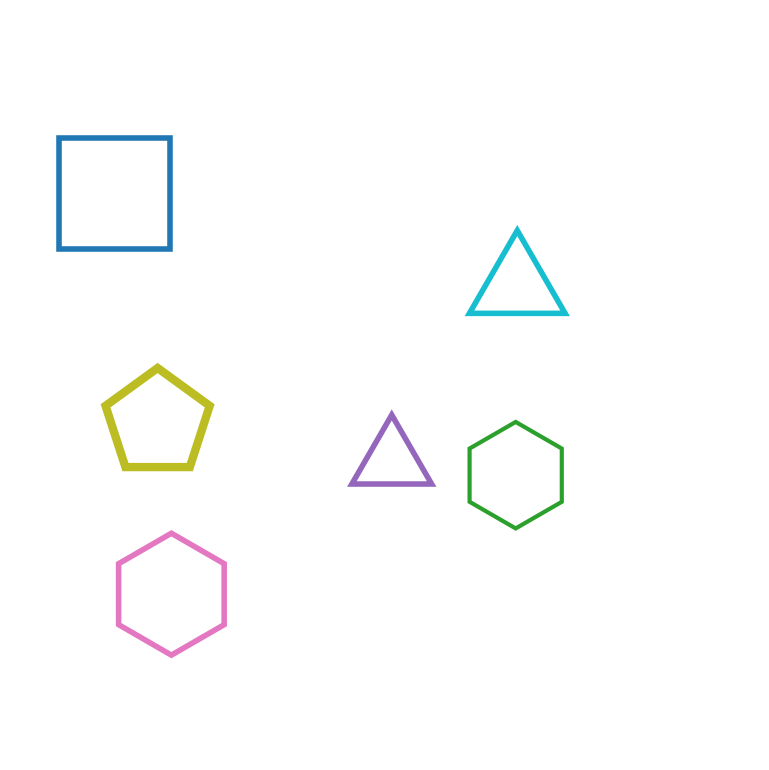[{"shape": "square", "thickness": 2, "radius": 0.36, "center": [0.149, 0.749]}, {"shape": "hexagon", "thickness": 1.5, "radius": 0.35, "center": [0.67, 0.383]}, {"shape": "triangle", "thickness": 2, "radius": 0.3, "center": [0.509, 0.401]}, {"shape": "hexagon", "thickness": 2, "radius": 0.4, "center": [0.223, 0.228]}, {"shape": "pentagon", "thickness": 3, "radius": 0.36, "center": [0.205, 0.451]}, {"shape": "triangle", "thickness": 2, "radius": 0.36, "center": [0.672, 0.629]}]